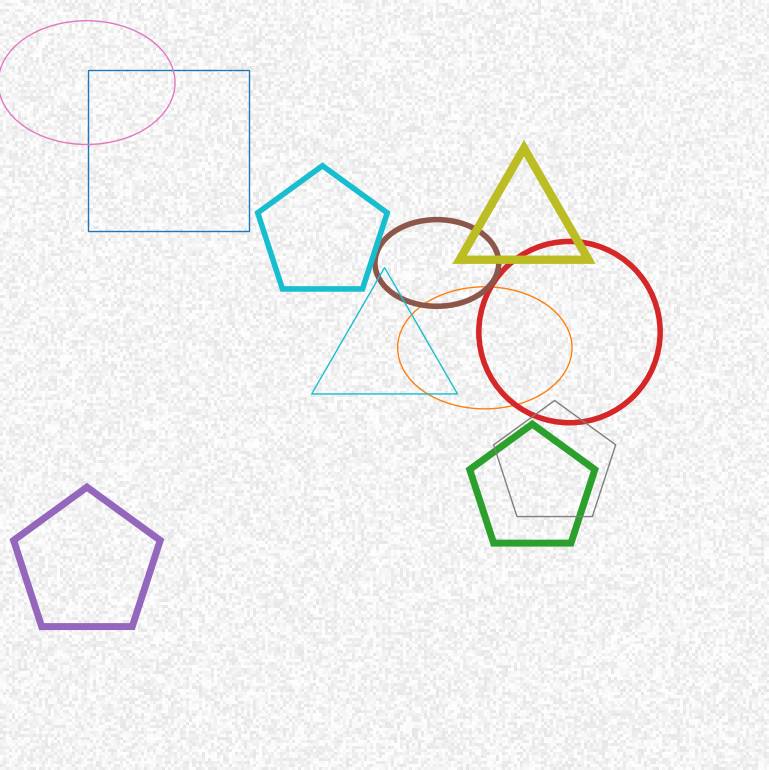[{"shape": "square", "thickness": 0.5, "radius": 0.52, "center": [0.219, 0.804]}, {"shape": "oval", "thickness": 0.5, "radius": 0.57, "center": [0.63, 0.548]}, {"shape": "pentagon", "thickness": 2.5, "radius": 0.43, "center": [0.691, 0.364]}, {"shape": "circle", "thickness": 2, "radius": 0.59, "center": [0.74, 0.569]}, {"shape": "pentagon", "thickness": 2.5, "radius": 0.5, "center": [0.113, 0.267]}, {"shape": "oval", "thickness": 2, "radius": 0.4, "center": [0.567, 0.658]}, {"shape": "oval", "thickness": 0.5, "radius": 0.57, "center": [0.112, 0.893]}, {"shape": "pentagon", "thickness": 0.5, "radius": 0.42, "center": [0.72, 0.397]}, {"shape": "triangle", "thickness": 3, "radius": 0.48, "center": [0.681, 0.711]}, {"shape": "pentagon", "thickness": 2, "radius": 0.44, "center": [0.419, 0.696]}, {"shape": "triangle", "thickness": 0.5, "radius": 0.55, "center": [0.499, 0.543]}]